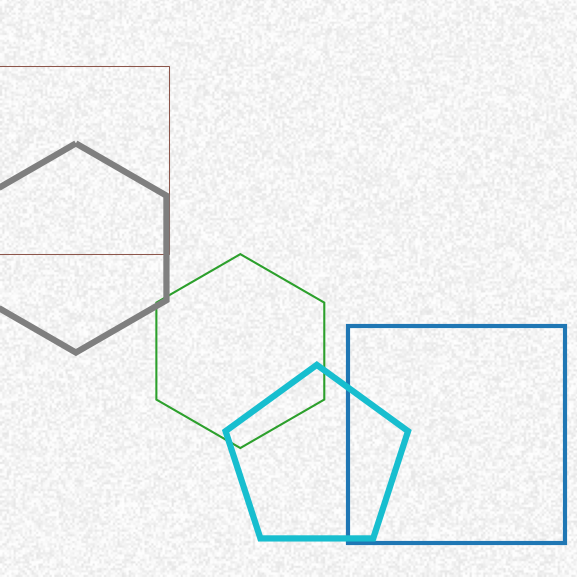[{"shape": "square", "thickness": 2, "radius": 0.94, "center": [0.79, 0.246]}, {"shape": "hexagon", "thickness": 1, "radius": 0.84, "center": [0.416, 0.391]}, {"shape": "square", "thickness": 0.5, "radius": 0.81, "center": [0.13, 0.722]}, {"shape": "hexagon", "thickness": 3, "radius": 0.91, "center": [0.131, 0.57]}, {"shape": "pentagon", "thickness": 3, "radius": 0.83, "center": [0.549, 0.201]}]